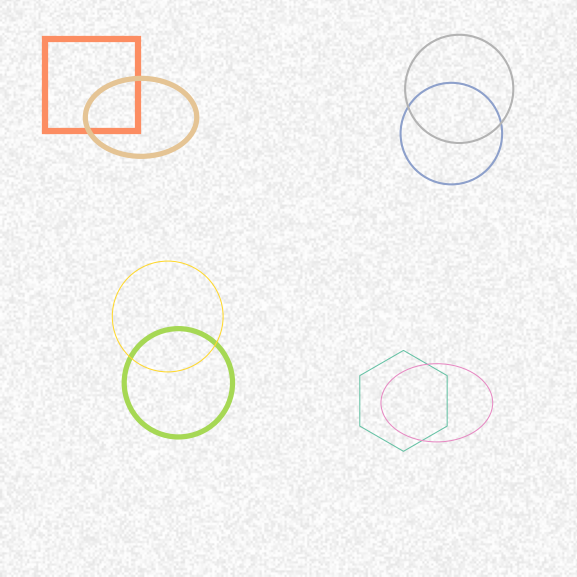[{"shape": "hexagon", "thickness": 0.5, "radius": 0.44, "center": [0.699, 0.305]}, {"shape": "square", "thickness": 3, "radius": 0.4, "center": [0.159, 0.852]}, {"shape": "circle", "thickness": 1, "radius": 0.44, "center": [0.782, 0.768]}, {"shape": "oval", "thickness": 0.5, "radius": 0.48, "center": [0.756, 0.302]}, {"shape": "circle", "thickness": 2.5, "radius": 0.47, "center": [0.309, 0.336]}, {"shape": "circle", "thickness": 0.5, "radius": 0.48, "center": [0.29, 0.451]}, {"shape": "oval", "thickness": 2.5, "radius": 0.48, "center": [0.244, 0.796]}, {"shape": "circle", "thickness": 1, "radius": 0.47, "center": [0.795, 0.845]}]